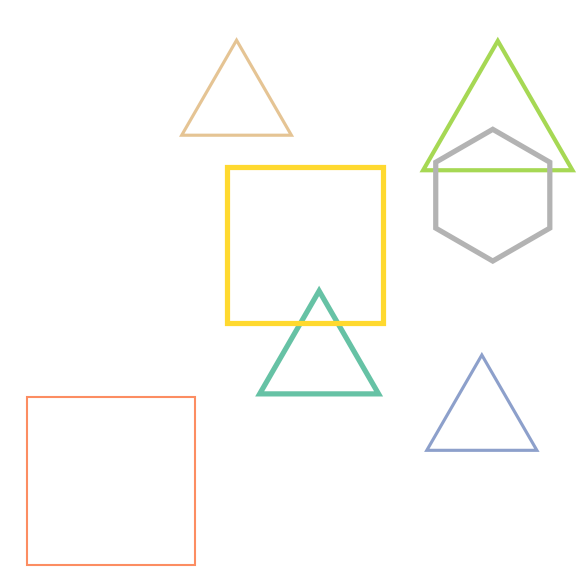[{"shape": "triangle", "thickness": 2.5, "radius": 0.59, "center": [0.553, 0.377]}, {"shape": "square", "thickness": 1, "radius": 0.73, "center": [0.192, 0.166]}, {"shape": "triangle", "thickness": 1.5, "radius": 0.55, "center": [0.834, 0.274]}, {"shape": "triangle", "thickness": 2, "radius": 0.75, "center": [0.862, 0.779]}, {"shape": "square", "thickness": 2.5, "radius": 0.67, "center": [0.528, 0.574]}, {"shape": "triangle", "thickness": 1.5, "radius": 0.55, "center": [0.41, 0.82]}, {"shape": "hexagon", "thickness": 2.5, "radius": 0.57, "center": [0.853, 0.661]}]